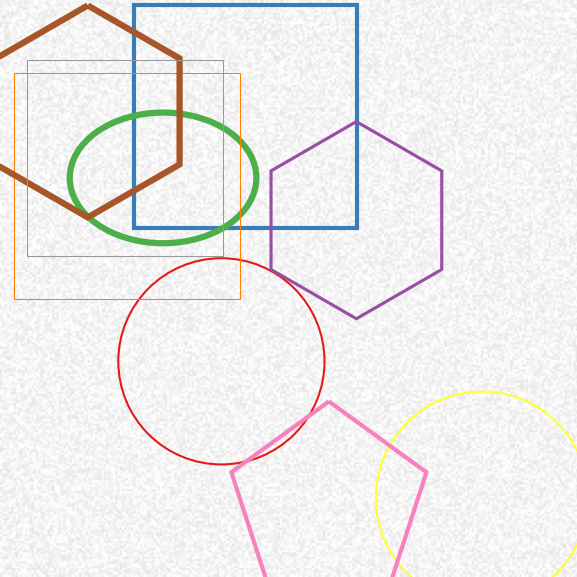[{"shape": "circle", "thickness": 1, "radius": 0.89, "center": [0.383, 0.373]}, {"shape": "square", "thickness": 2, "radius": 0.97, "center": [0.425, 0.798]}, {"shape": "oval", "thickness": 3, "radius": 0.81, "center": [0.282, 0.691]}, {"shape": "hexagon", "thickness": 1.5, "radius": 0.85, "center": [0.617, 0.618]}, {"shape": "square", "thickness": 0.5, "radius": 0.98, "center": [0.219, 0.678]}, {"shape": "circle", "thickness": 1, "radius": 0.92, "center": [0.835, 0.137]}, {"shape": "hexagon", "thickness": 3, "radius": 0.92, "center": [0.152, 0.806]}, {"shape": "pentagon", "thickness": 2, "radius": 0.89, "center": [0.57, 0.126]}, {"shape": "square", "thickness": 0.5, "radius": 0.85, "center": [0.217, 0.725]}]